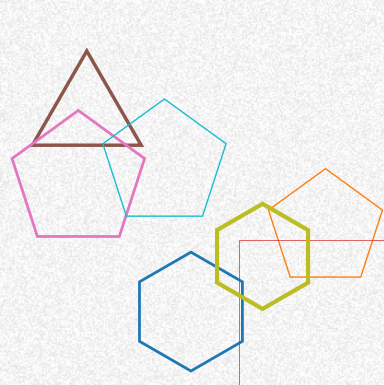[{"shape": "hexagon", "thickness": 2, "radius": 0.77, "center": [0.496, 0.191]}, {"shape": "pentagon", "thickness": 1, "radius": 0.78, "center": [0.845, 0.406]}, {"shape": "square", "thickness": 0.5, "radius": 0.98, "center": [0.816, 0.181]}, {"shape": "triangle", "thickness": 2.5, "radius": 0.82, "center": [0.225, 0.704]}, {"shape": "pentagon", "thickness": 2, "radius": 0.9, "center": [0.203, 0.532]}, {"shape": "hexagon", "thickness": 3, "radius": 0.68, "center": [0.682, 0.334]}, {"shape": "pentagon", "thickness": 1, "radius": 0.84, "center": [0.427, 0.575]}]